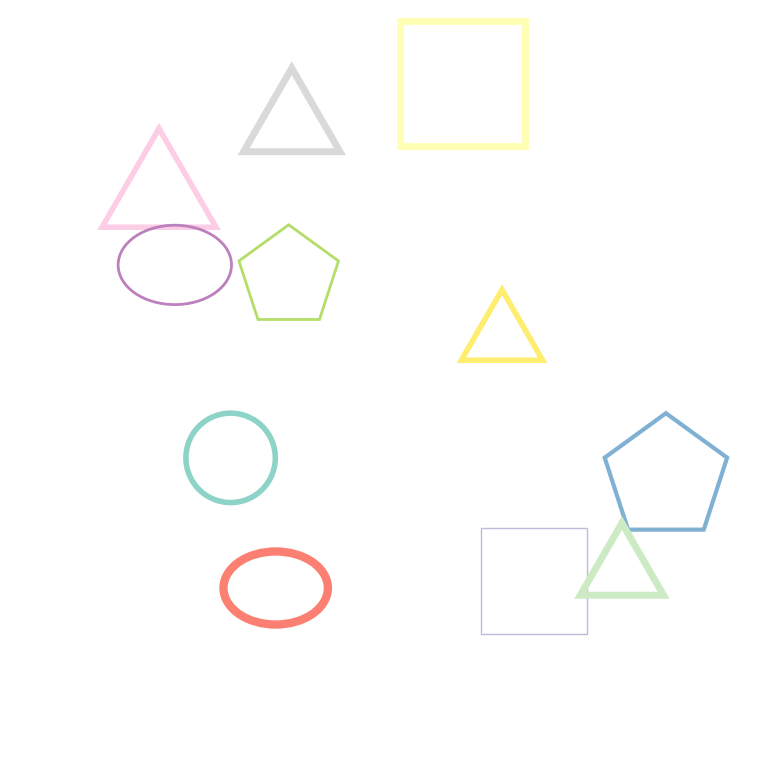[{"shape": "circle", "thickness": 2, "radius": 0.29, "center": [0.299, 0.405]}, {"shape": "square", "thickness": 2.5, "radius": 0.41, "center": [0.601, 0.892]}, {"shape": "square", "thickness": 0.5, "radius": 0.34, "center": [0.693, 0.245]}, {"shape": "oval", "thickness": 3, "radius": 0.34, "center": [0.358, 0.236]}, {"shape": "pentagon", "thickness": 1.5, "radius": 0.42, "center": [0.865, 0.38]}, {"shape": "pentagon", "thickness": 1, "radius": 0.34, "center": [0.375, 0.64]}, {"shape": "triangle", "thickness": 2, "radius": 0.43, "center": [0.206, 0.748]}, {"shape": "triangle", "thickness": 2.5, "radius": 0.36, "center": [0.379, 0.839]}, {"shape": "oval", "thickness": 1, "radius": 0.37, "center": [0.227, 0.656]}, {"shape": "triangle", "thickness": 2.5, "radius": 0.31, "center": [0.808, 0.258]}, {"shape": "triangle", "thickness": 2, "radius": 0.31, "center": [0.652, 0.563]}]